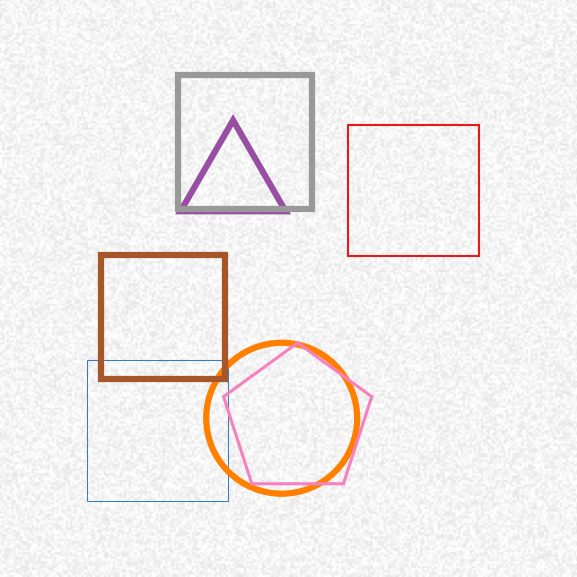[{"shape": "square", "thickness": 1, "radius": 0.57, "center": [0.716, 0.669]}, {"shape": "square", "thickness": 0.5, "radius": 0.61, "center": [0.273, 0.253]}, {"shape": "triangle", "thickness": 3, "radius": 0.52, "center": [0.404, 0.686]}, {"shape": "circle", "thickness": 3, "radius": 0.65, "center": [0.488, 0.275]}, {"shape": "square", "thickness": 3, "radius": 0.54, "center": [0.282, 0.451]}, {"shape": "pentagon", "thickness": 1.5, "radius": 0.67, "center": [0.515, 0.271]}, {"shape": "square", "thickness": 3, "radius": 0.58, "center": [0.425, 0.754]}]